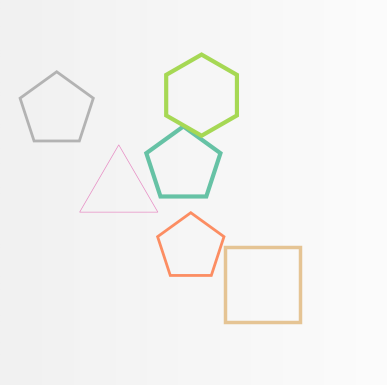[{"shape": "pentagon", "thickness": 3, "radius": 0.5, "center": [0.473, 0.571]}, {"shape": "pentagon", "thickness": 2, "radius": 0.45, "center": [0.492, 0.357]}, {"shape": "triangle", "thickness": 0.5, "radius": 0.58, "center": [0.306, 0.507]}, {"shape": "hexagon", "thickness": 3, "radius": 0.53, "center": [0.52, 0.753]}, {"shape": "square", "thickness": 2.5, "radius": 0.49, "center": [0.677, 0.261]}, {"shape": "pentagon", "thickness": 2, "radius": 0.5, "center": [0.146, 0.714]}]